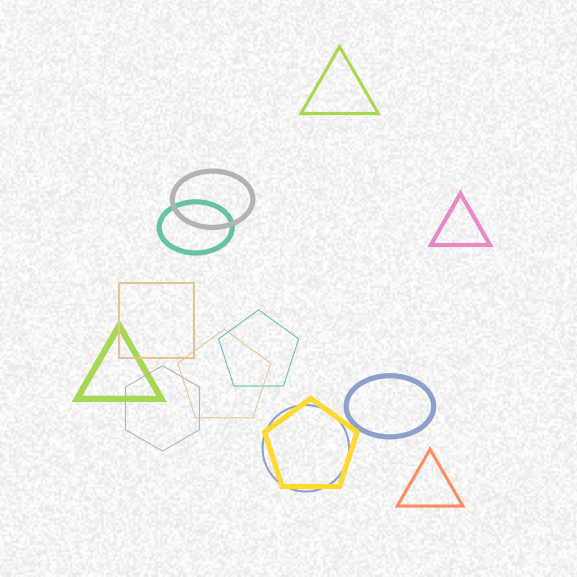[{"shape": "oval", "thickness": 2.5, "radius": 0.32, "center": [0.339, 0.605]}, {"shape": "pentagon", "thickness": 0.5, "radius": 0.36, "center": [0.448, 0.39]}, {"shape": "triangle", "thickness": 1.5, "radius": 0.33, "center": [0.745, 0.156]}, {"shape": "oval", "thickness": 2.5, "radius": 0.38, "center": [0.675, 0.296]}, {"shape": "circle", "thickness": 1, "radius": 0.37, "center": [0.53, 0.223]}, {"shape": "triangle", "thickness": 2, "radius": 0.3, "center": [0.797, 0.605]}, {"shape": "triangle", "thickness": 1.5, "radius": 0.39, "center": [0.588, 0.841]}, {"shape": "triangle", "thickness": 3, "radius": 0.42, "center": [0.207, 0.351]}, {"shape": "pentagon", "thickness": 2.5, "radius": 0.42, "center": [0.538, 0.225]}, {"shape": "pentagon", "thickness": 0.5, "radius": 0.42, "center": [0.388, 0.344]}, {"shape": "square", "thickness": 1, "radius": 0.33, "center": [0.271, 0.444]}, {"shape": "oval", "thickness": 2.5, "radius": 0.35, "center": [0.368, 0.654]}, {"shape": "hexagon", "thickness": 0.5, "radius": 0.37, "center": [0.281, 0.292]}]